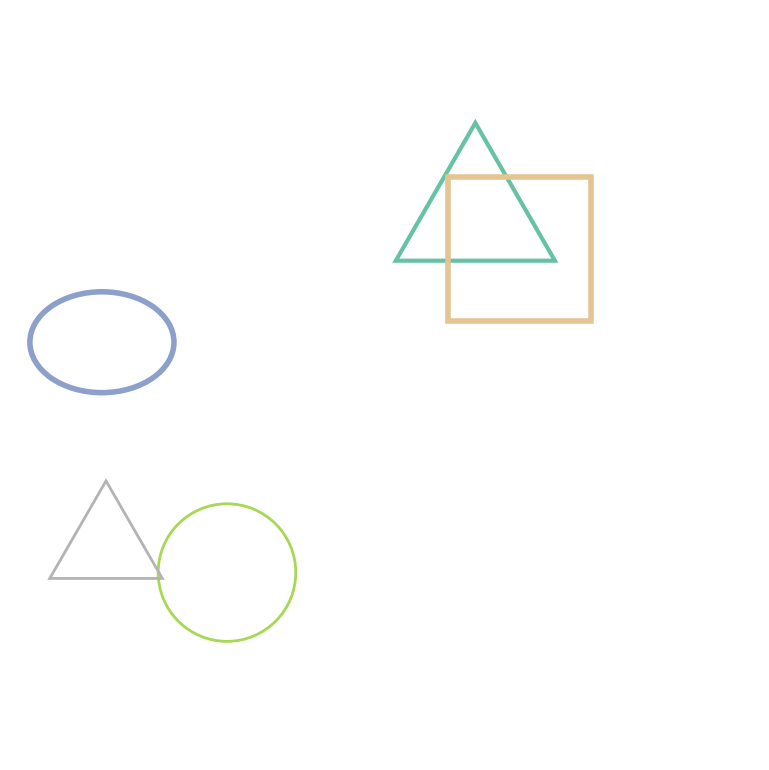[{"shape": "triangle", "thickness": 1.5, "radius": 0.6, "center": [0.617, 0.721]}, {"shape": "oval", "thickness": 2, "radius": 0.47, "center": [0.132, 0.556]}, {"shape": "circle", "thickness": 1, "radius": 0.45, "center": [0.295, 0.256]}, {"shape": "square", "thickness": 2, "radius": 0.47, "center": [0.675, 0.676]}, {"shape": "triangle", "thickness": 1, "radius": 0.42, "center": [0.138, 0.291]}]